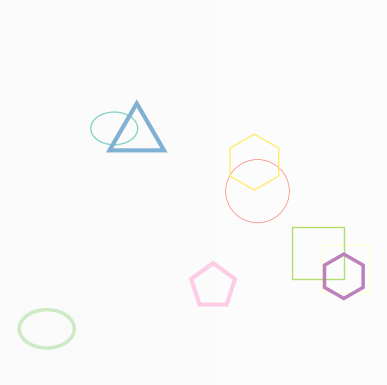[{"shape": "oval", "thickness": 1, "radius": 0.3, "center": [0.295, 0.666]}, {"shape": "square", "thickness": 0.5, "radius": 0.3, "center": [0.891, 0.302]}, {"shape": "circle", "thickness": 0.5, "radius": 0.41, "center": [0.665, 0.503]}, {"shape": "triangle", "thickness": 3, "radius": 0.41, "center": [0.353, 0.65]}, {"shape": "square", "thickness": 1, "radius": 0.33, "center": [0.82, 0.343]}, {"shape": "pentagon", "thickness": 3, "radius": 0.3, "center": [0.55, 0.257]}, {"shape": "hexagon", "thickness": 2.5, "radius": 0.29, "center": [0.887, 0.282]}, {"shape": "oval", "thickness": 2.5, "radius": 0.36, "center": [0.121, 0.146]}, {"shape": "hexagon", "thickness": 1, "radius": 0.36, "center": [0.656, 0.579]}]